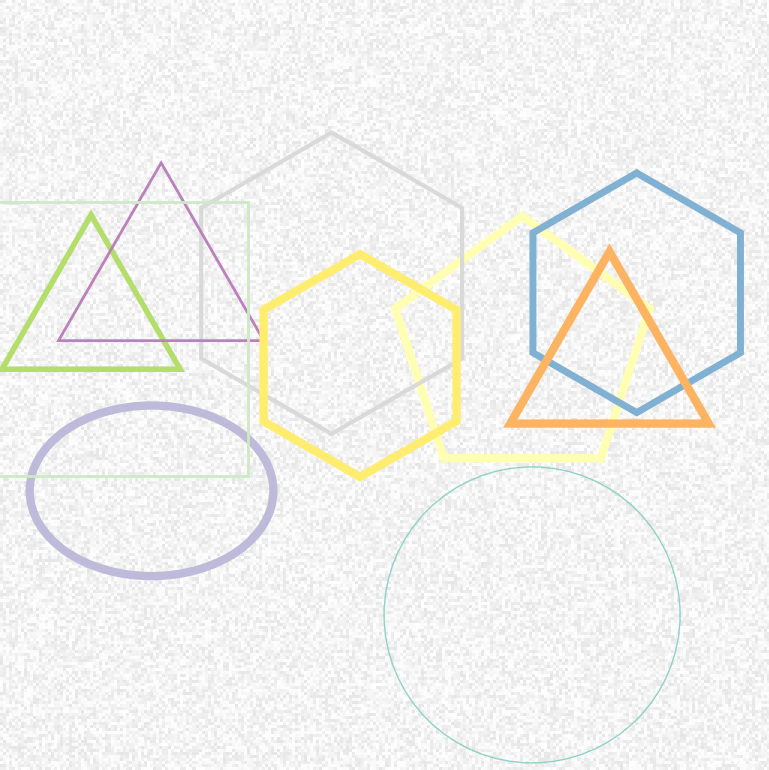[{"shape": "circle", "thickness": 0.5, "radius": 0.96, "center": [0.691, 0.201]}, {"shape": "pentagon", "thickness": 3, "radius": 0.87, "center": [0.678, 0.546]}, {"shape": "oval", "thickness": 3, "radius": 0.79, "center": [0.197, 0.363]}, {"shape": "hexagon", "thickness": 2.5, "radius": 0.78, "center": [0.827, 0.62]}, {"shape": "triangle", "thickness": 3, "radius": 0.74, "center": [0.792, 0.524]}, {"shape": "triangle", "thickness": 2, "radius": 0.67, "center": [0.118, 0.587]}, {"shape": "hexagon", "thickness": 1.5, "radius": 0.98, "center": [0.431, 0.632]}, {"shape": "triangle", "thickness": 1, "radius": 0.77, "center": [0.209, 0.635]}, {"shape": "square", "thickness": 1, "radius": 0.89, "center": [0.144, 0.56]}, {"shape": "hexagon", "thickness": 3, "radius": 0.72, "center": [0.468, 0.525]}]